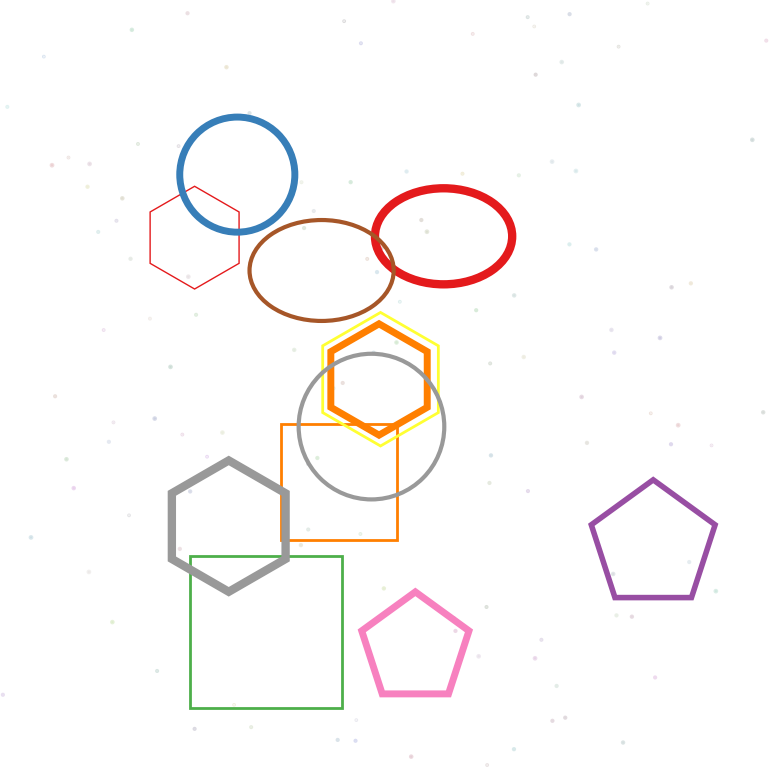[{"shape": "oval", "thickness": 3, "radius": 0.45, "center": [0.576, 0.693]}, {"shape": "hexagon", "thickness": 0.5, "radius": 0.33, "center": [0.253, 0.691]}, {"shape": "circle", "thickness": 2.5, "radius": 0.37, "center": [0.308, 0.773]}, {"shape": "square", "thickness": 1, "radius": 0.5, "center": [0.346, 0.179]}, {"shape": "pentagon", "thickness": 2, "radius": 0.42, "center": [0.848, 0.292]}, {"shape": "hexagon", "thickness": 2.5, "radius": 0.36, "center": [0.492, 0.507]}, {"shape": "square", "thickness": 1, "radius": 0.38, "center": [0.44, 0.374]}, {"shape": "hexagon", "thickness": 1, "radius": 0.43, "center": [0.494, 0.508]}, {"shape": "oval", "thickness": 1.5, "radius": 0.47, "center": [0.418, 0.649]}, {"shape": "pentagon", "thickness": 2.5, "radius": 0.37, "center": [0.539, 0.158]}, {"shape": "circle", "thickness": 1.5, "radius": 0.47, "center": [0.482, 0.446]}, {"shape": "hexagon", "thickness": 3, "radius": 0.43, "center": [0.297, 0.317]}]